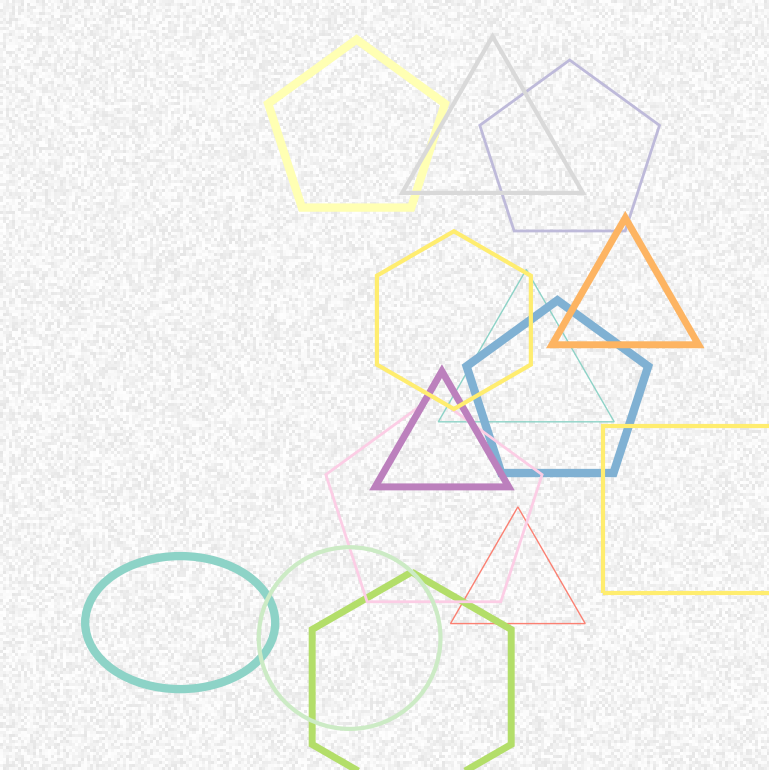[{"shape": "triangle", "thickness": 0.5, "radius": 0.66, "center": [0.683, 0.518]}, {"shape": "oval", "thickness": 3, "radius": 0.62, "center": [0.234, 0.191]}, {"shape": "pentagon", "thickness": 3, "radius": 0.6, "center": [0.463, 0.828]}, {"shape": "pentagon", "thickness": 1, "radius": 0.61, "center": [0.74, 0.799]}, {"shape": "triangle", "thickness": 0.5, "radius": 0.51, "center": [0.673, 0.241]}, {"shape": "pentagon", "thickness": 3, "radius": 0.62, "center": [0.724, 0.486]}, {"shape": "triangle", "thickness": 2.5, "radius": 0.55, "center": [0.812, 0.607]}, {"shape": "hexagon", "thickness": 2.5, "radius": 0.75, "center": [0.535, 0.108]}, {"shape": "pentagon", "thickness": 1, "radius": 0.74, "center": [0.564, 0.338]}, {"shape": "triangle", "thickness": 1.5, "radius": 0.68, "center": [0.64, 0.817]}, {"shape": "triangle", "thickness": 2.5, "radius": 0.5, "center": [0.574, 0.418]}, {"shape": "circle", "thickness": 1.5, "radius": 0.59, "center": [0.454, 0.171]}, {"shape": "hexagon", "thickness": 1.5, "radius": 0.58, "center": [0.589, 0.584]}, {"shape": "square", "thickness": 1.5, "radius": 0.54, "center": [0.893, 0.338]}]